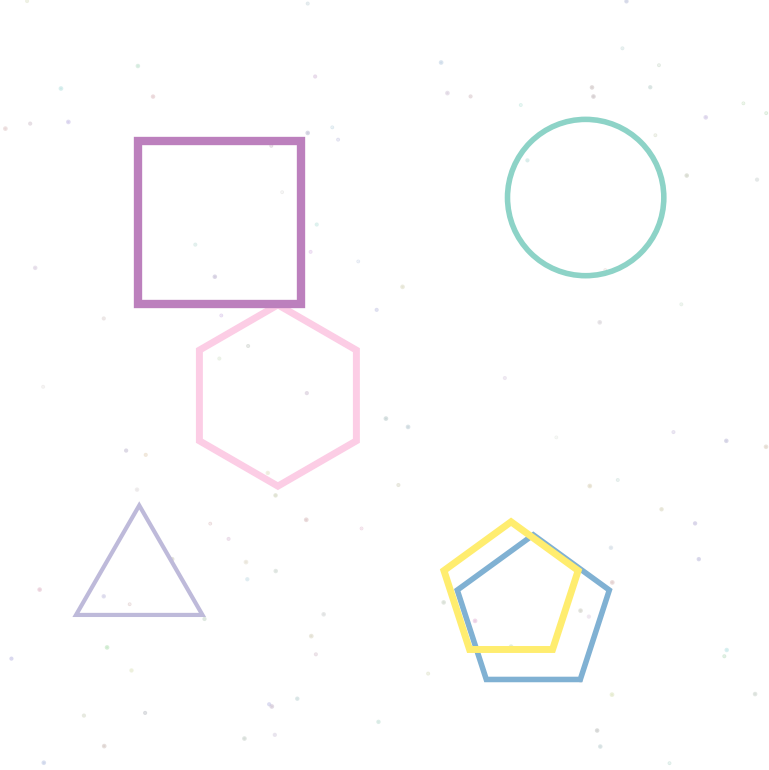[{"shape": "circle", "thickness": 2, "radius": 0.51, "center": [0.761, 0.743]}, {"shape": "triangle", "thickness": 1.5, "radius": 0.47, "center": [0.181, 0.249]}, {"shape": "pentagon", "thickness": 2, "radius": 0.52, "center": [0.693, 0.202]}, {"shape": "hexagon", "thickness": 2.5, "radius": 0.59, "center": [0.361, 0.486]}, {"shape": "square", "thickness": 3, "radius": 0.53, "center": [0.285, 0.712]}, {"shape": "pentagon", "thickness": 2.5, "radius": 0.46, "center": [0.664, 0.231]}]